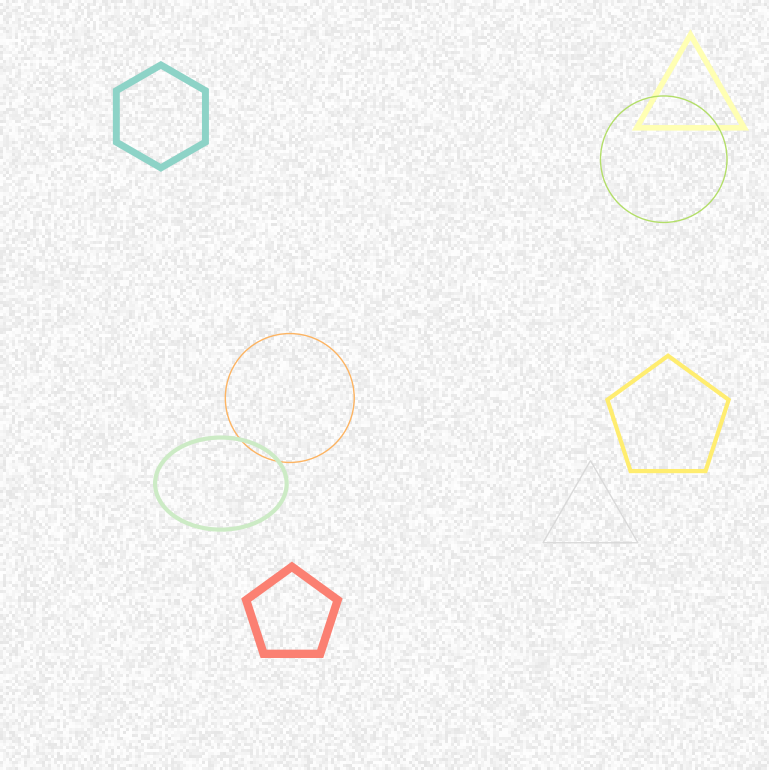[{"shape": "hexagon", "thickness": 2.5, "radius": 0.33, "center": [0.209, 0.849]}, {"shape": "triangle", "thickness": 2, "radius": 0.4, "center": [0.897, 0.874]}, {"shape": "pentagon", "thickness": 3, "radius": 0.31, "center": [0.379, 0.201]}, {"shape": "circle", "thickness": 0.5, "radius": 0.42, "center": [0.376, 0.483]}, {"shape": "circle", "thickness": 0.5, "radius": 0.41, "center": [0.862, 0.793]}, {"shape": "triangle", "thickness": 0.5, "radius": 0.36, "center": [0.767, 0.331]}, {"shape": "oval", "thickness": 1.5, "radius": 0.43, "center": [0.287, 0.372]}, {"shape": "pentagon", "thickness": 1.5, "radius": 0.41, "center": [0.868, 0.455]}]